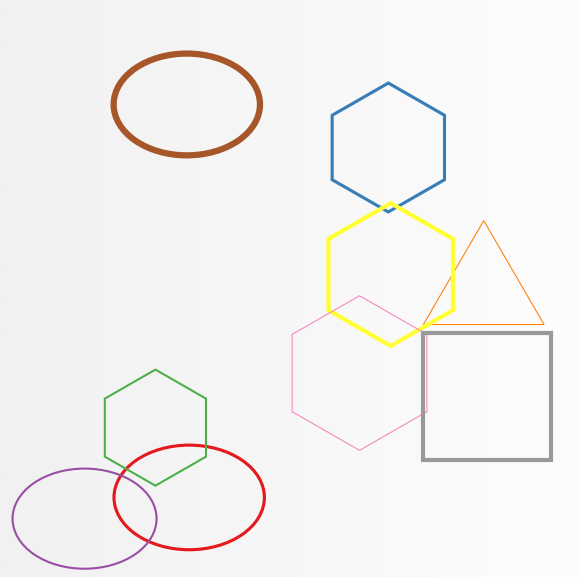[{"shape": "oval", "thickness": 1.5, "radius": 0.65, "center": [0.325, 0.138]}, {"shape": "hexagon", "thickness": 1.5, "radius": 0.56, "center": [0.668, 0.744]}, {"shape": "hexagon", "thickness": 1, "radius": 0.5, "center": [0.267, 0.259]}, {"shape": "oval", "thickness": 1, "radius": 0.62, "center": [0.145, 0.101]}, {"shape": "triangle", "thickness": 0.5, "radius": 0.6, "center": [0.832, 0.497]}, {"shape": "hexagon", "thickness": 2, "radius": 0.62, "center": [0.672, 0.524]}, {"shape": "oval", "thickness": 3, "radius": 0.63, "center": [0.321, 0.818]}, {"shape": "hexagon", "thickness": 0.5, "radius": 0.67, "center": [0.618, 0.353]}, {"shape": "square", "thickness": 2, "radius": 0.55, "center": [0.837, 0.312]}]